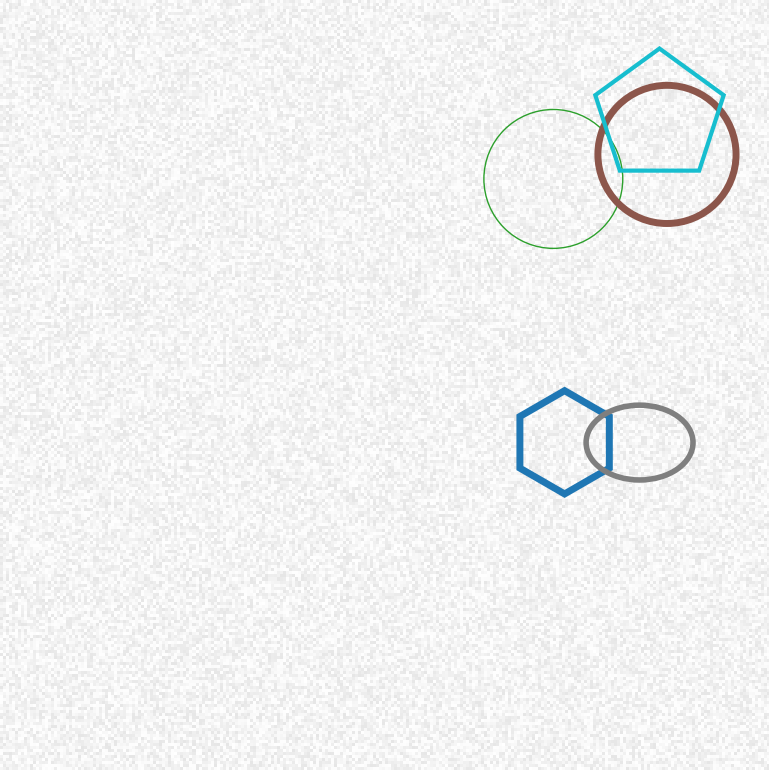[{"shape": "hexagon", "thickness": 2.5, "radius": 0.34, "center": [0.733, 0.426]}, {"shape": "circle", "thickness": 0.5, "radius": 0.45, "center": [0.719, 0.768]}, {"shape": "circle", "thickness": 2.5, "radius": 0.45, "center": [0.866, 0.799]}, {"shape": "oval", "thickness": 2, "radius": 0.35, "center": [0.831, 0.425]}, {"shape": "pentagon", "thickness": 1.5, "radius": 0.44, "center": [0.856, 0.849]}]